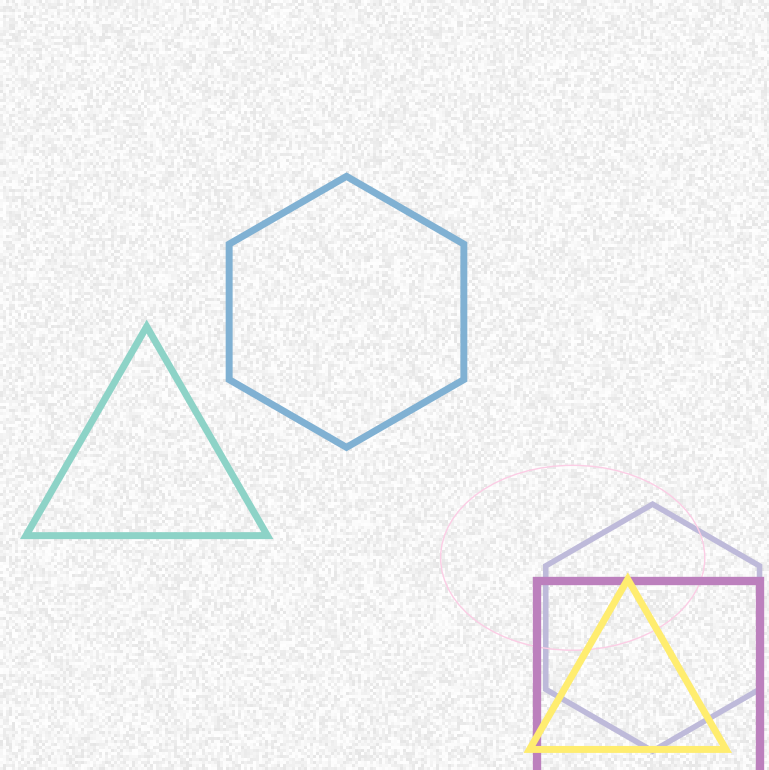[{"shape": "triangle", "thickness": 2.5, "radius": 0.91, "center": [0.191, 0.395]}, {"shape": "hexagon", "thickness": 2, "radius": 0.8, "center": [0.848, 0.185]}, {"shape": "hexagon", "thickness": 2.5, "radius": 0.88, "center": [0.45, 0.595]}, {"shape": "oval", "thickness": 0.5, "radius": 0.86, "center": [0.744, 0.276]}, {"shape": "square", "thickness": 3, "radius": 0.72, "center": [0.842, 0.101]}, {"shape": "triangle", "thickness": 2.5, "radius": 0.74, "center": [0.815, 0.1]}]